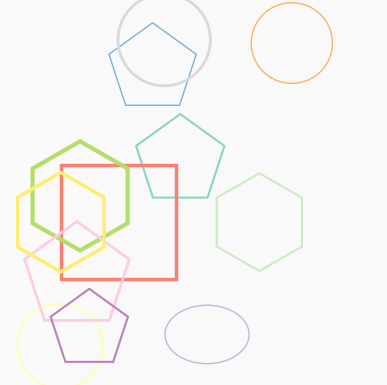[{"shape": "pentagon", "thickness": 1.5, "radius": 0.6, "center": [0.465, 0.584]}, {"shape": "circle", "thickness": 1.5, "radius": 0.55, "center": [0.156, 0.101]}, {"shape": "oval", "thickness": 1, "radius": 0.54, "center": [0.534, 0.131]}, {"shape": "square", "thickness": 2.5, "radius": 0.74, "center": [0.305, 0.424]}, {"shape": "pentagon", "thickness": 1, "radius": 0.59, "center": [0.394, 0.822]}, {"shape": "circle", "thickness": 1, "radius": 0.52, "center": [0.753, 0.888]}, {"shape": "hexagon", "thickness": 3, "radius": 0.71, "center": [0.207, 0.491]}, {"shape": "pentagon", "thickness": 2, "radius": 0.71, "center": [0.199, 0.283]}, {"shape": "circle", "thickness": 2, "radius": 0.6, "center": [0.424, 0.896]}, {"shape": "pentagon", "thickness": 1.5, "radius": 0.52, "center": [0.23, 0.145]}, {"shape": "hexagon", "thickness": 1.5, "radius": 0.63, "center": [0.669, 0.423]}, {"shape": "hexagon", "thickness": 2.5, "radius": 0.64, "center": [0.157, 0.423]}]